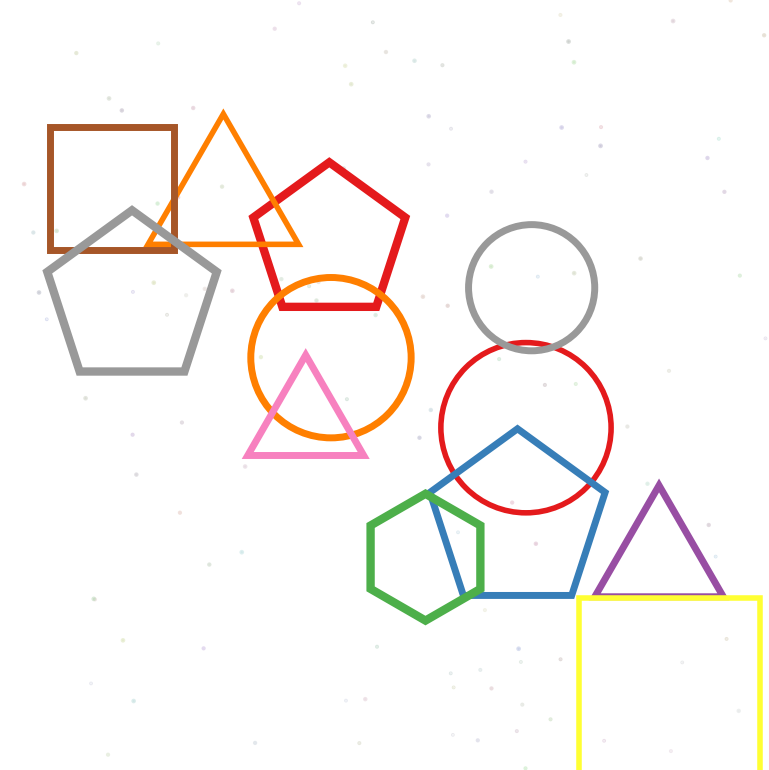[{"shape": "pentagon", "thickness": 3, "radius": 0.52, "center": [0.428, 0.685]}, {"shape": "circle", "thickness": 2, "radius": 0.55, "center": [0.683, 0.445]}, {"shape": "pentagon", "thickness": 2.5, "radius": 0.6, "center": [0.672, 0.323]}, {"shape": "hexagon", "thickness": 3, "radius": 0.41, "center": [0.553, 0.276]}, {"shape": "triangle", "thickness": 2.5, "radius": 0.48, "center": [0.856, 0.273]}, {"shape": "circle", "thickness": 2.5, "radius": 0.52, "center": [0.43, 0.535]}, {"shape": "triangle", "thickness": 2, "radius": 0.56, "center": [0.29, 0.739]}, {"shape": "square", "thickness": 2, "radius": 0.59, "center": [0.869, 0.107]}, {"shape": "square", "thickness": 2.5, "radius": 0.4, "center": [0.145, 0.755]}, {"shape": "triangle", "thickness": 2.5, "radius": 0.43, "center": [0.397, 0.452]}, {"shape": "pentagon", "thickness": 3, "radius": 0.58, "center": [0.171, 0.611]}, {"shape": "circle", "thickness": 2.5, "radius": 0.41, "center": [0.69, 0.626]}]